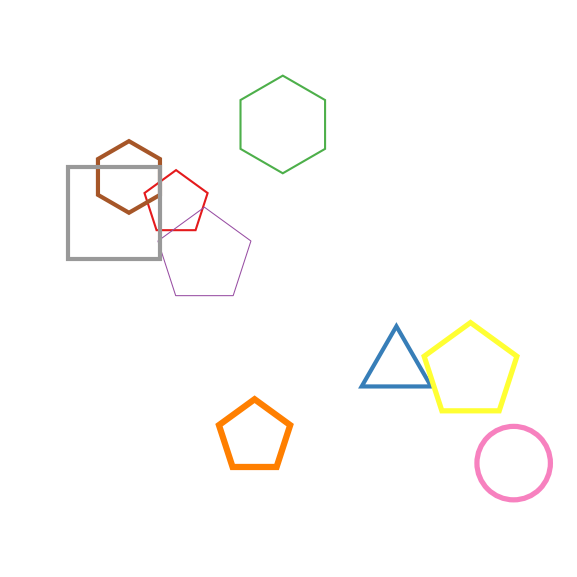[{"shape": "pentagon", "thickness": 1, "radius": 0.29, "center": [0.305, 0.647]}, {"shape": "triangle", "thickness": 2, "radius": 0.35, "center": [0.686, 0.365]}, {"shape": "hexagon", "thickness": 1, "radius": 0.42, "center": [0.49, 0.784]}, {"shape": "pentagon", "thickness": 0.5, "radius": 0.42, "center": [0.354, 0.556]}, {"shape": "pentagon", "thickness": 3, "radius": 0.32, "center": [0.441, 0.243]}, {"shape": "pentagon", "thickness": 2.5, "radius": 0.42, "center": [0.815, 0.356]}, {"shape": "hexagon", "thickness": 2, "radius": 0.31, "center": [0.223, 0.693]}, {"shape": "circle", "thickness": 2.5, "radius": 0.32, "center": [0.889, 0.197]}, {"shape": "square", "thickness": 2, "radius": 0.4, "center": [0.198, 0.63]}]